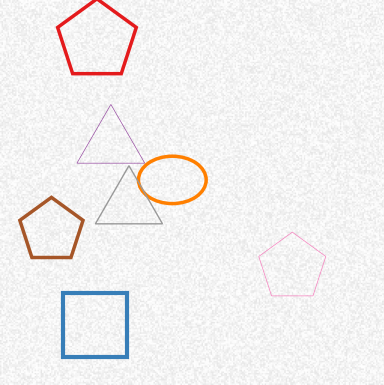[{"shape": "pentagon", "thickness": 2.5, "radius": 0.54, "center": [0.252, 0.896]}, {"shape": "square", "thickness": 3, "radius": 0.42, "center": [0.247, 0.156]}, {"shape": "triangle", "thickness": 0.5, "radius": 0.51, "center": [0.288, 0.627]}, {"shape": "oval", "thickness": 2.5, "radius": 0.44, "center": [0.448, 0.533]}, {"shape": "pentagon", "thickness": 2.5, "radius": 0.43, "center": [0.134, 0.401]}, {"shape": "pentagon", "thickness": 0.5, "radius": 0.46, "center": [0.759, 0.306]}, {"shape": "triangle", "thickness": 1, "radius": 0.5, "center": [0.335, 0.469]}]